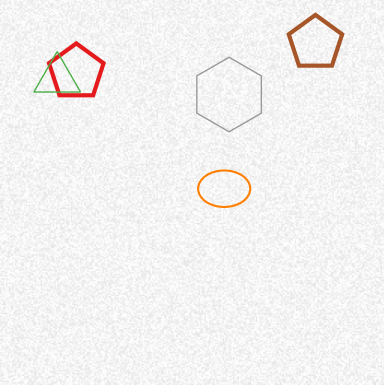[{"shape": "pentagon", "thickness": 3, "radius": 0.37, "center": [0.198, 0.813]}, {"shape": "triangle", "thickness": 1, "radius": 0.35, "center": [0.149, 0.796]}, {"shape": "oval", "thickness": 1.5, "radius": 0.34, "center": [0.582, 0.51]}, {"shape": "pentagon", "thickness": 3, "radius": 0.36, "center": [0.819, 0.888]}, {"shape": "hexagon", "thickness": 1, "radius": 0.48, "center": [0.595, 0.754]}]